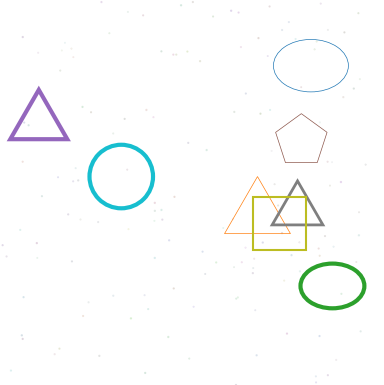[{"shape": "oval", "thickness": 0.5, "radius": 0.49, "center": [0.808, 0.829]}, {"shape": "triangle", "thickness": 0.5, "radius": 0.49, "center": [0.669, 0.443]}, {"shape": "oval", "thickness": 3, "radius": 0.41, "center": [0.863, 0.257]}, {"shape": "triangle", "thickness": 3, "radius": 0.43, "center": [0.101, 0.681]}, {"shape": "pentagon", "thickness": 0.5, "radius": 0.35, "center": [0.783, 0.635]}, {"shape": "triangle", "thickness": 2, "radius": 0.38, "center": [0.773, 0.454]}, {"shape": "square", "thickness": 1.5, "radius": 0.34, "center": [0.726, 0.419]}, {"shape": "circle", "thickness": 3, "radius": 0.41, "center": [0.315, 0.541]}]